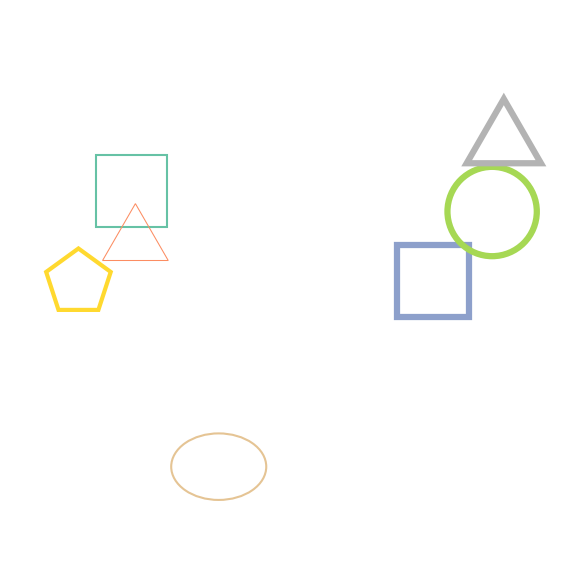[{"shape": "square", "thickness": 1, "radius": 0.31, "center": [0.228, 0.668]}, {"shape": "triangle", "thickness": 0.5, "radius": 0.33, "center": [0.234, 0.581]}, {"shape": "square", "thickness": 3, "radius": 0.31, "center": [0.75, 0.513]}, {"shape": "circle", "thickness": 3, "radius": 0.39, "center": [0.852, 0.633]}, {"shape": "pentagon", "thickness": 2, "radius": 0.29, "center": [0.136, 0.51]}, {"shape": "oval", "thickness": 1, "radius": 0.41, "center": [0.379, 0.191]}, {"shape": "triangle", "thickness": 3, "radius": 0.37, "center": [0.872, 0.754]}]